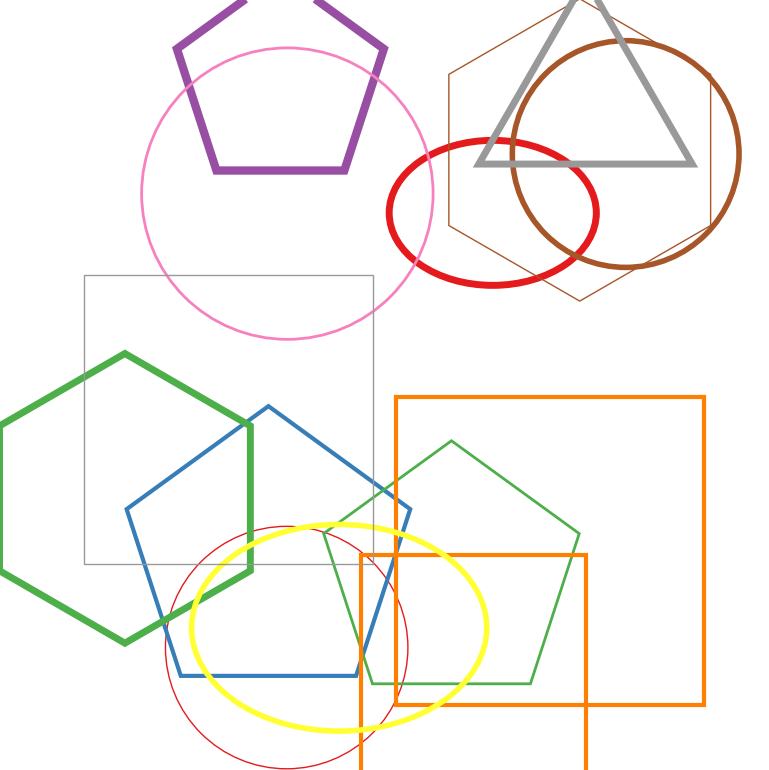[{"shape": "oval", "thickness": 2.5, "radius": 0.67, "center": [0.64, 0.724]}, {"shape": "circle", "thickness": 0.5, "radius": 0.79, "center": [0.372, 0.159]}, {"shape": "pentagon", "thickness": 1.5, "radius": 0.97, "center": [0.349, 0.279]}, {"shape": "hexagon", "thickness": 2.5, "radius": 0.94, "center": [0.162, 0.353]}, {"shape": "pentagon", "thickness": 1, "radius": 0.87, "center": [0.586, 0.253]}, {"shape": "pentagon", "thickness": 3, "radius": 0.71, "center": [0.364, 0.893]}, {"shape": "square", "thickness": 1.5, "radius": 1.0, "center": [0.714, 0.284]}, {"shape": "square", "thickness": 1.5, "radius": 0.73, "center": [0.615, 0.133]}, {"shape": "oval", "thickness": 2, "radius": 0.96, "center": [0.44, 0.185]}, {"shape": "hexagon", "thickness": 0.5, "radius": 0.98, "center": [0.753, 0.805]}, {"shape": "circle", "thickness": 2, "radius": 0.74, "center": [0.813, 0.8]}, {"shape": "circle", "thickness": 1, "radius": 0.95, "center": [0.373, 0.749]}, {"shape": "triangle", "thickness": 2.5, "radius": 0.8, "center": [0.76, 0.867]}, {"shape": "square", "thickness": 0.5, "radius": 0.94, "center": [0.297, 0.455]}]